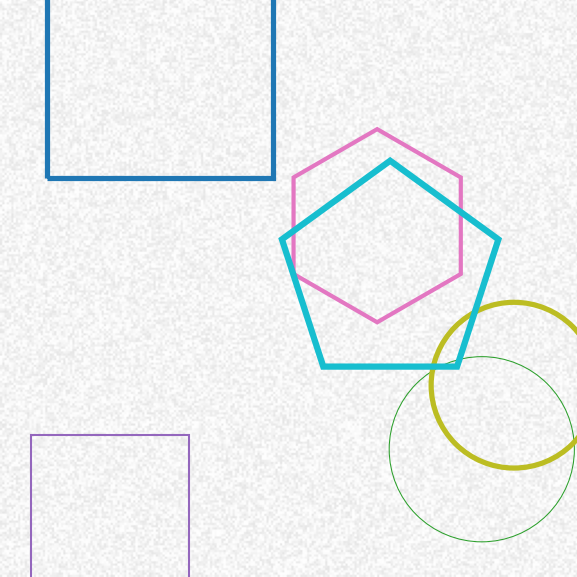[{"shape": "square", "thickness": 2.5, "radius": 0.98, "center": [0.277, 0.886]}, {"shape": "circle", "thickness": 0.5, "radius": 0.8, "center": [0.834, 0.221]}, {"shape": "square", "thickness": 1, "radius": 0.68, "center": [0.19, 0.11]}, {"shape": "hexagon", "thickness": 2, "radius": 0.84, "center": [0.653, 0.608]}, {"shape": "circle", "thickness": 2.5, "radius": 0.72, "center": [0.89, 0.332]}, {"shape": "pentagon", "thickness": 3, "radius": 0.99, "center": [0.676, 0.524]}]